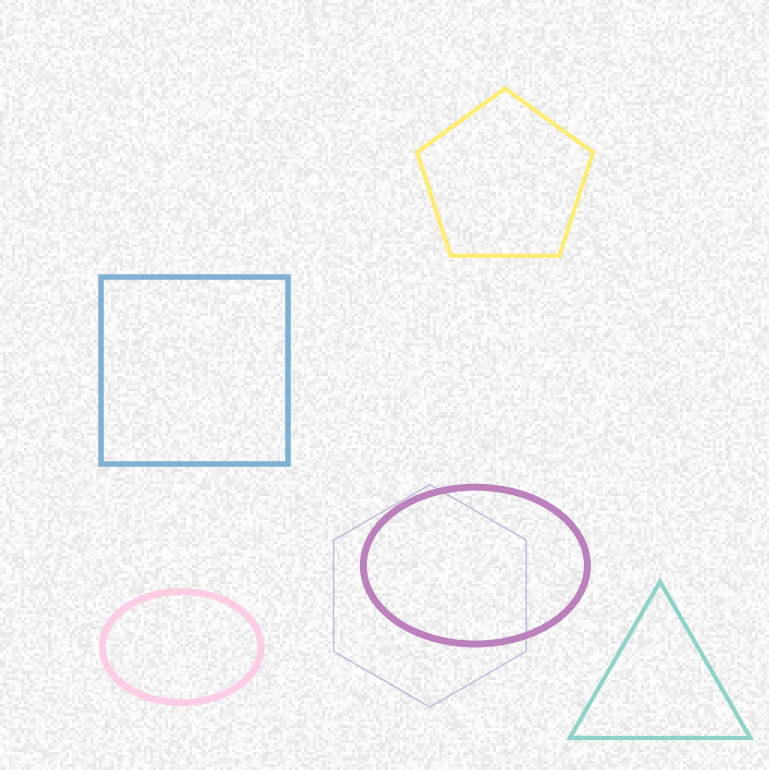[{"shape": "triangle", "thickness": 1.5, "radius": 0.68, "center": [0.857, 0.109]}, {"shape": "hexagon", "thickness": 0.5, "radius": 0.72, "center": [0.558, 0.226]}, {"shape": "square", "thickness": 2, "radius": 0.61, "center": [0.253, 0.518]}, {"shape": "oval", "thickness": 2.5, "radius": 0.52, "center": [0.236, 0.16]}, {"shape": "oval", "thickness": 2.5, "radius": 0.73, "center": [0.617, 0.265]}, {"shape": "pentagon", "thickness": 1.5, "radius": 0.6, "center": [0.656, 0.765]}]